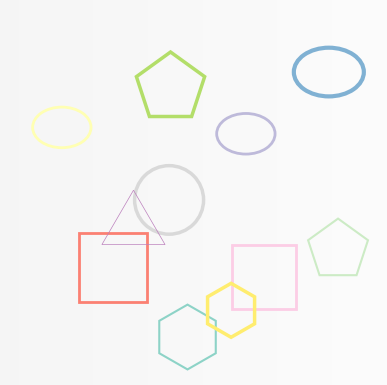[{"shape": "hexagon", "thickness": 1.5, "radius": 0.42, "center": [0.484, 0.125]}, {"shape": "oval", "thickness": 2, "radius": 0.38, "center": [0.16, 0.669]}, {"shape": "oval", "thickness": 2, "radius": 0.38, "center": [0.635, 0.653]}, {"shape": "square", "thickness": 2, "radius": 0.44, "center": [0.292, 0.305]}, {"shape": "oval", "thickness": 3, "radius": 0.45, "center": [0.849, 0.813]}, {"shape": "pentagon", "thickness": 2.5, "radius": 0.46, "center": [0.44, 0.772]}, {"shape": "square", "thickness": 2, "radius": 0.41, "center": [0.681, 0.281]}, {"shape": "circle", "thickness": 2.5, "radius": 0.45, "center": [0.436, 0.481]}, {"shape": "triangle", "thickness": 0.5, "radius": 0.47, "center": [0.344, 0.412]}, {"shape": "pentagon", "thickness": 1.5, "radius": 0.41, "center": [0.872, 0.351]}, {"shape": "hexagon", "thickness": 2.5, "radius": 0.35, "center": [0.596, 0.194]}]